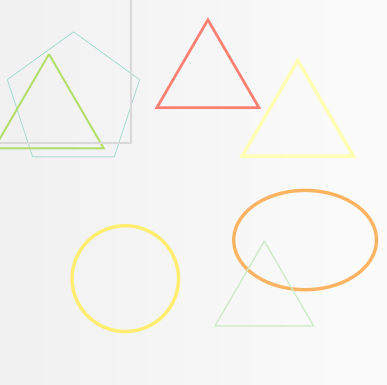[{"shape": "pentagon", "thickness": 0.5, "radius": 0.9, "center": [0.19, 0.738]}, {"shape": "triangle", "thickness": 2.5, "radius": 0.83, "center": [0.769, 0.677]}, {"shape": "triangle", "thickness": 2, "radius": 0.76, "center": [0.537, 0.796]}, {"shape": "oval", "thickness": 2.5, "radius": 0.92, "center": [0.787, 0.376]}, {"shape": "triangle", "thickness": 1.5, "radius": 0.82, "center": [0.126, 0.696]}, {"shape": "square", "thickness": 1.5, "radius": 0.94, "center": [0.149, 0.817]}, {"shape": "triangle", "thickness": 1, "radius": 0.74, "center": [0.682, 0.227]}, {"shape": "circle", "thickness": 2.5, "radius": 0.69, "center": [0.323, 0.276]}]